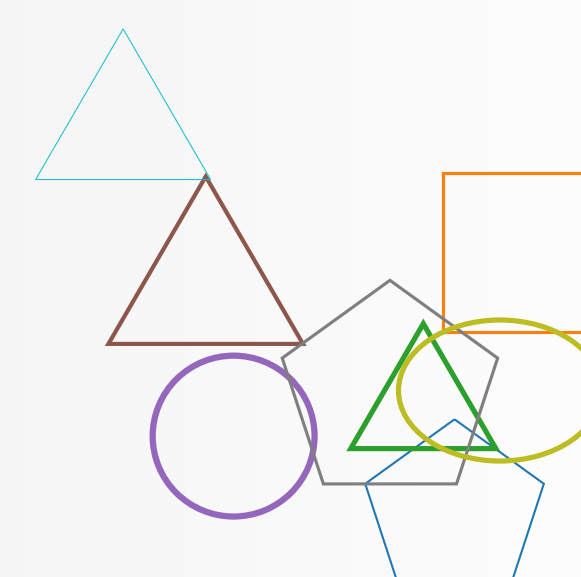[{"shape": "pentagon", "thickness": 1, "radius": 0.81, "center": [0.782, 0.111]}, {"shape": "square", "thickness": 1.5, "radius": 0.69, "center": [0.899, 0.562]}, {"shape": "triangle", "thickness": 2.5, "radius": 0.72, "center": [0.728, 0.294]}, {"shape": "circle", "thickness": 3, "radius": 0.7, "center": [0.402, 0.244]}, {"shape": "triangle", "thickness": 2, "radius": 0.97, "center": [0.354, 0.5]}, {"shape": "pentagon", "thickness": 1.5, "radius": 0.97, "center": [0.671, 0.319]}, {"shape": "oval", "thickness": 2.5, "radius": 0.87, "center": [0.86, 0.323]}, {"shape": "triangle", "thickness": 0.5, "radius": 0.87, "center": [0.212, 0.775]}]